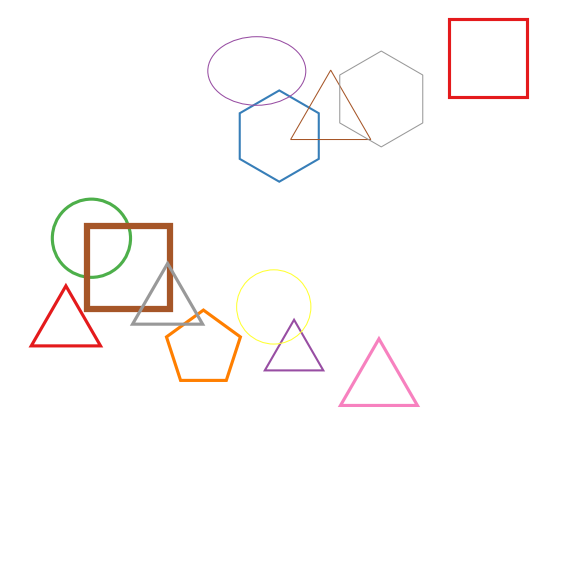[{"shape": "triangle", "thickness": 1.5, "radius": 0.35, "center": [0.114, 0.435]}, {"shape": "square", "thickness": 1.5, "radius": 0.34, "center": [0.845, 0.899]}, {"shape": "hexagon", "thickness": 1, "radius": 0.4, "center": [0.484, 0.764]}, {"shape": "circle", "thickness": 1.5, "radius": 0.34, "center": [0.158, 0.587]}, {"shape": "oval", "thickness": 0.5, "radius": 0.42, "center": [0.445, 0.876]}, {"shape": "triangle", "thickness": 1, "radius": 0.29, "center": [0.509, 0.387]}, {"shape": "pentagon", "thickness": 1.5, "radius": 0.34, "center": [0.352, 0.395]}, {"shape": "circle", "thickness": 0.5, "radius": 0.32, "center": [0.474, 0.468]}, {"shape": "square", "thickness": 3, "radius": 0.36, "center": [0.222, 0.536]}, {"shape": "triangle", "thickness": 0.5, "radius": 0.4, "center": [0.573, 0.798]}, {"shape": "triangle", "thickness": 1.5, "radius": 0.38, "center": [0.656, 0.336]}, {"shape": "hexagon", "thickness": 0.5, "radius": 0.41, "center": [0.66, 0.828]}, {"shape": "triangle", "thickness": 1.5, "radius": 0.35, "center": [0.29, 0.473]}]